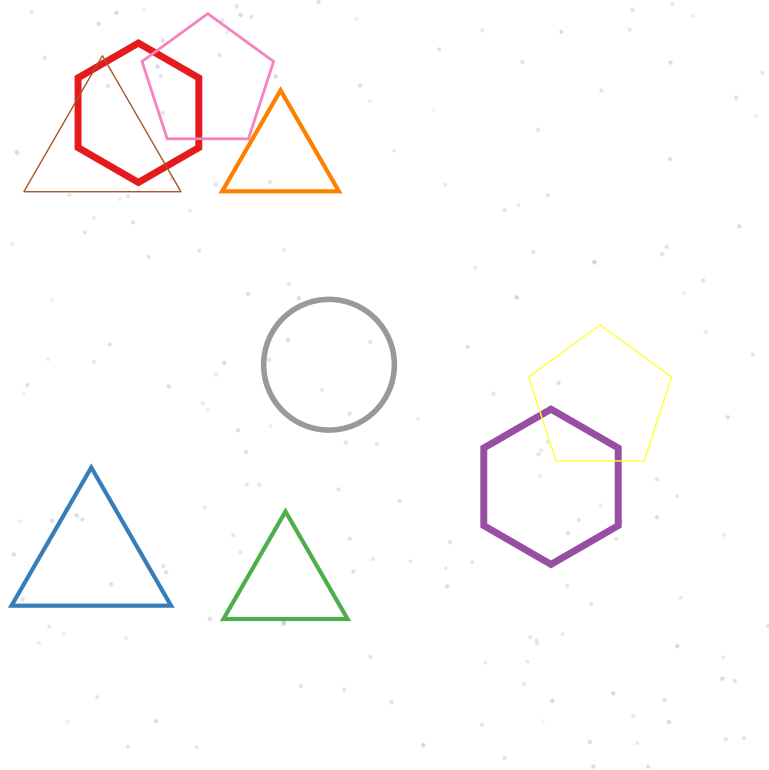[{"shape": "hexagon", "thickness": 2.5, "radius": 0.45, "center": [0.18, 0.854]}, {"shape": "triangle", "thickness": 1.5, "radius": 0.6, "center": [0.119, 0.273]}, {"shape": "triangle", "thickness": 1.5, "radius": 0.47, "center": [0.371, 0.243]}, {"shape": "hexagon", "thickness": 2.5, "radius": 0.5, "center": [0.716, 0.368]}, {"shape": "triangle", "thickness": 1.5, "radius": 0.44, "center": [0.364, 0.795]}, {"shape": "pentagon", "thickness": 0.5, "radius": 0.49, "center": [0.779, 0.48]}, {"shape": "triangle", "thickness": 0.5, "radius": 0.59, "center": [0.133, 0.81]}, {"shape": "pentagon", "thickness": 1, "radius": 0.45, "center": [0.27, 0.892]}, {"shape": "circle", "thickness": 2, "radius": 0.42, "center": [0.427, 0.526]}]